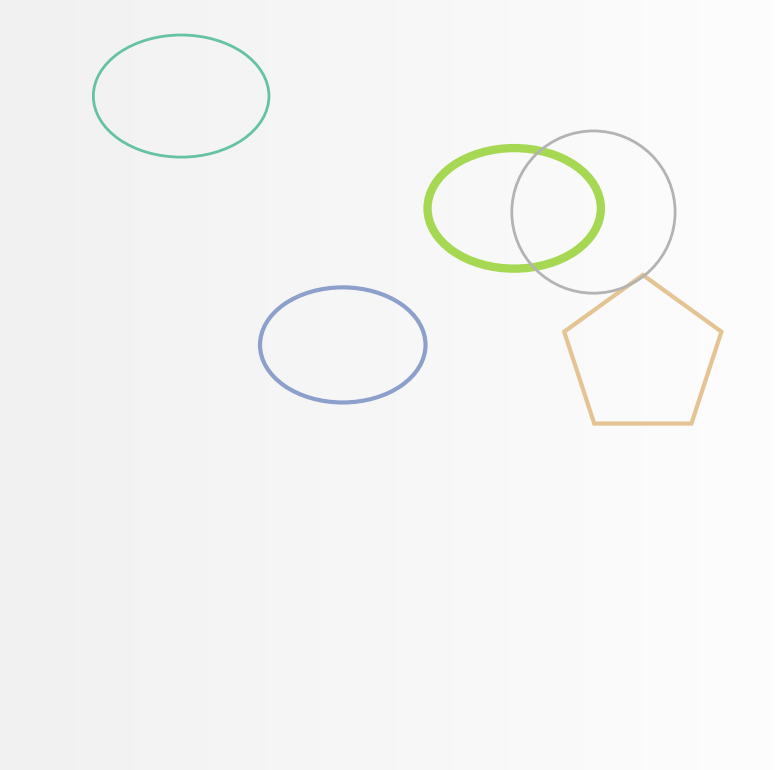[{"shape": "oval", "thickness": 1, "radius": 0.57, "center": [0.234, 0.875]}, {"shape": "oval", "thickness": 1.5, "radius": 0.53, "center": [0.442, 0.552]}, {"shape": "oval", "thickness": 3, "radius": 0.56, "center": [0.663, 0.729]}, {"shape": "pentagon", "thickness": 1.5, "radius": 0.53, "center": [0.829, 0.536]}, {"shape": "circle", "thickness": 1, "radius": 0.53, "center": [0.766, 0.725]}]